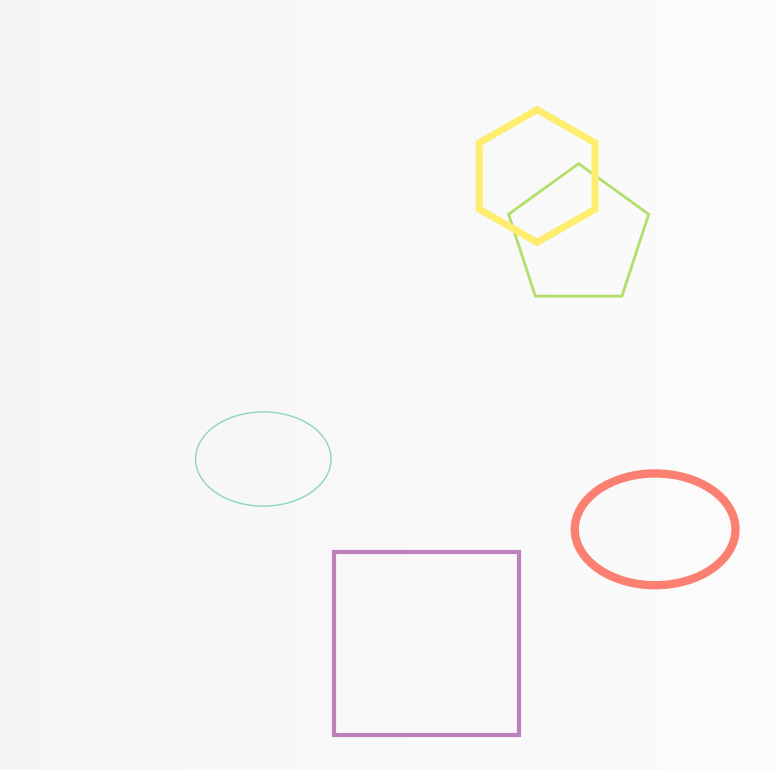[{"shape": "oval", "thickness": 0.5, "radius": 0.44, "center": [0.34, 0.404]}, {"shape": "oval", "thickness": 3, "radius": 0.52, "center": [0.845, 0.313]}, {"shape": "pentagon", "thickness": 1, "radius": 0.48, "center": [0.747, 0.692]}, {"shape": "square", "thickness": 1.5, "radius": 0.6, "center": [0.55, 0.164]}, {"shape": "hexagon", "thickness": 2.5, "radius": 0.43, "center": [0.693, 0.771]}]